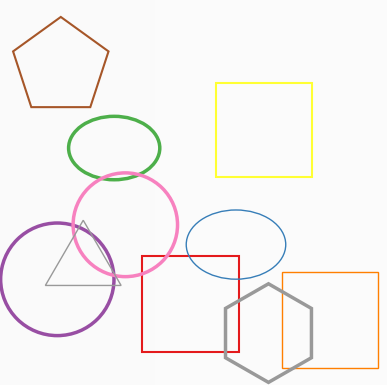[{"shape": "square", "thickness": 1.5, "radius": 0.63, "center": [0.492, 0.21]}, {"shape": "oval", "thickness": 1, "radius": 0.64, "center": [0.609, 0.365]}, {"shape": "oval", "thickness": 2.5, "radius": 0.59, "center": [0.295, 0.615]}, {"shape": "circle", "thickness": 2.5, "radius": 0.73, "center": [0.148, 0.275]}, {"shape": "square", "thickness": 1, "radius": 0.62, "center": [0.851, 0.168]}, {"shape": "square", "thickness": 1.5, "radius": 0.61, "center": [0.681, 0.663]}, {"shape": "pentagon", "thickness": 1.5, "radius": 0.65, "center": [0.157, 0.826]}, {"shape": "circle", "thickness": 2.5, "radius": 0.67, "center": [0.323, 0.416]}, {"shape": "triangle", "thickness": 1, "radius": 0.56, "center": [0.215, 0.315]}, {"shape": "hexagon", "thickness": 2.5, "radius": 0.64, "center": [0.693, 0.135]}]